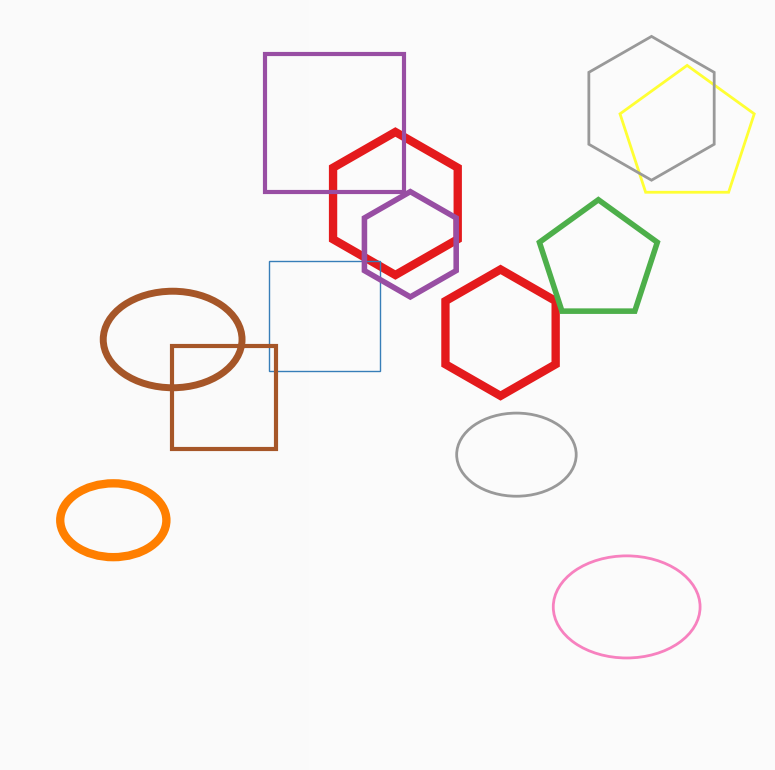[{"shape": "hexagon", "thickness": 3, "radius": 0.46, "center": [0.51, 0.736]}, {"shape": "hexagon", "thickness": 3, "radius": 0.41, "center": [0.646, 0.568]}, {"shape": "square", "thickness": 0.5, "radius": 0.36, "center": [0.419, 0.59]}, {"shape": "pentagon", "thickness": 2, "radius": 0.4, "center": [0.772, 0.661]}, {"shape": "square", "thickness": 1.5, "radius": 0.45, "center": [0.432, 0.84]}, {"shape": "hexagon", "thickness": 2, "radius": 0.34, "center": [0.529, 0.683]}, {"shape": "oval", "thickness": 3, "radius": 0.34, "center": [0.146, 0.324]}, {"shape": "pentagon", "thickness": 1, "radius": 0.46, "center": [0.887, 0.824]}, {"shape": "oval", "thickness": 2.5, "radius": 0.45, "center": [0.223, 0.559]}, {"shape": "square", "thickness": 1.5, "radius": 0.34, "center": [0.289, 0.484]}, {"shape": "oval", "thickness": 1, "radius": 0.47, "center": [0.809, 0.212]}, {"shape": "oval", "thickness": 1, "radius": 0.39, "center": [0.666, 0.41]}, {"shape": "hexagon", "thickness": 1, "radius": 0.47, "center": [0.841, 0.859]}]